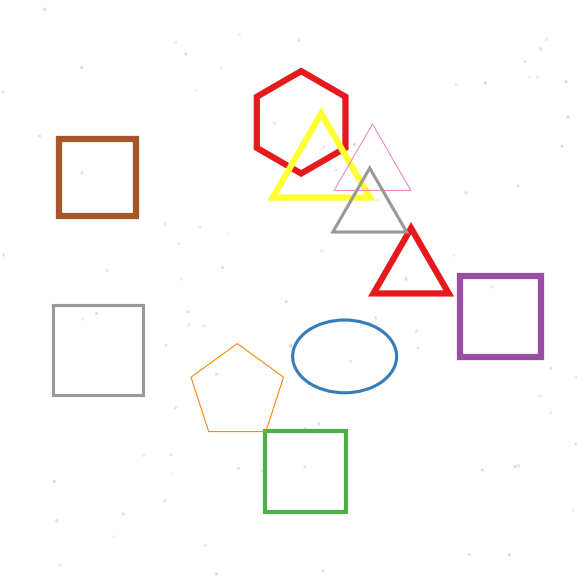[{"shape": "triangle", "thickness": 3, "radius": 0.38, "center": [0.712, 0.529]}, {"shape": "hexagon", "thickness": 3, "radius": 0.44, "center": [0.521, 0.787]}, {"shape": "oval", "thickness": 1.5, "radius": 0.45, "center": [0.597, 0.382]}, {"shape": "square", "thickness": 2, "radius": 0.35, "center": [0.529, 0.183]}, {"shape": "square", "thickness": 3, "radius": 0.35, "center": [0.867, 0.451]}, {"shape": "pentagon", "thickness": 0.5, "radius": 0.42, "center": [0.411, 0.32]}, {"shape": "triangle", "thickness": 3, "radius": 0.49, "center": [0.556, 0.706]}, {"shape": "square", "thickness": 3, "radius": 0.33, "center": [0.17, 0.691]}, {"shape": "triangle", "thickness": 0.5, "radius": 0.38, "center": [0.645, 0.708]}, {"shape": "triangle", "thickness": 1.5, "radius": 0.37, "center": [0.64, 0.634]}, {"shape": "square", "thickness": 1.5, "radius": 0.39, "center": [0.169, 0.393]}]